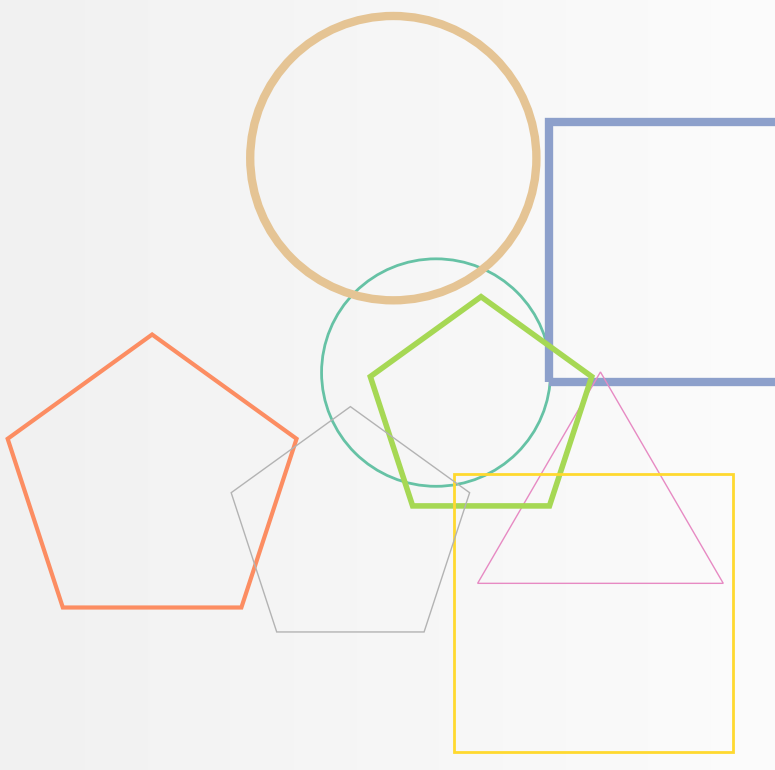[{"shape": "circle", "thickness": 1, "radius": 0.74, "center": [0.563, 0.516]}, {"shape": "pentagon", "thickness": 1.5, "radius": 0.98, "center": [0.196, 0.37]}, {"shape": "square", "thickness": 3, "radius": 0.84, "center": [0.878, 0.673]}, {"shape": "triangle", "thickness": 0.5, "radius": 0.91, "center": [0.775, 0.334]}, {"shape": "pentagon", "thickness": 2, "radius": 0.75, "center": [0.621, 0.464]}, {"shape": "square", "thickness": 1, "radius": 0.9, "center": [0.766, 0.204]}, {"shape": "circle", "thickness": 3, "radius": 0.92, "center": [0.508, 0.795]}, {"shape": "pentagon", "thickness": 0.5, "radius": 0.81, "center": [0.452, 0.31]}]